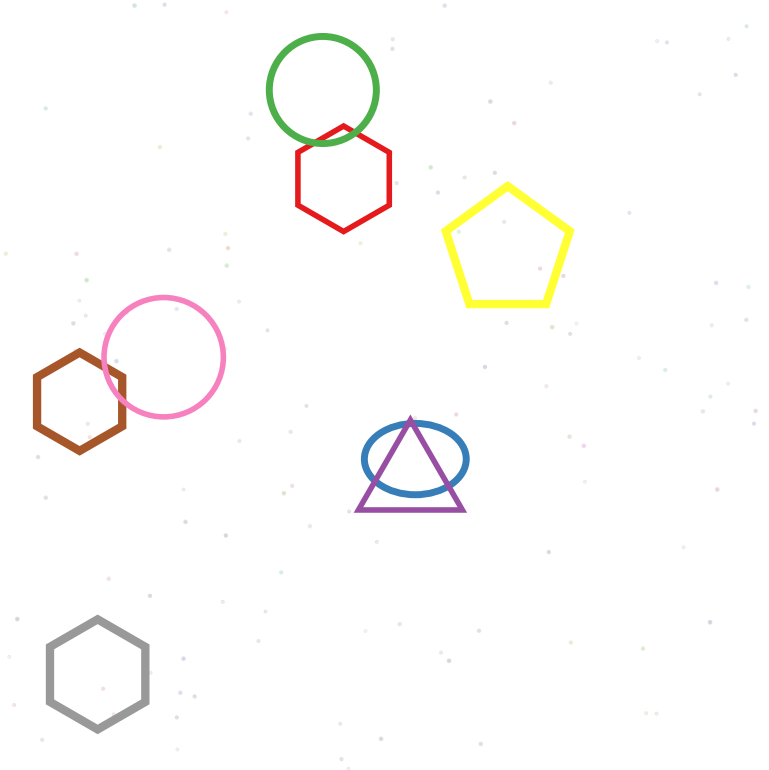[{"shape": "hexagon", "thickness": 2, "radius": 0.34, "center": [0.446, 0.768]}, {"shape": "oval", "thickness": 2.5, "radius": 0.33, "center": [0.539, 0.404]}, {"shape": "circle", "thickness": 2.5, "radius": 0.35, "center": [0.419, 0.883]}, {"shape": "triangle", "thickness": 2, "radius": 0.39, "center": [0.533, 0.377]}, {"shape": "pentagon", "thickness": 3, "radius": 0.42, "center": [0.659, 0.674]}, {"shape": "hexagon", "thickness": 3, "radius": 0.32, "center": [0.103, 0.478]}, {"shape": "circle", "thickness": 2, "radius": 0.39, "center": [0.213, 0.536]}, {"shape": "hexagon", "thickness": 3, "radius": 0.36, "center": [0.127, 0.124]}]